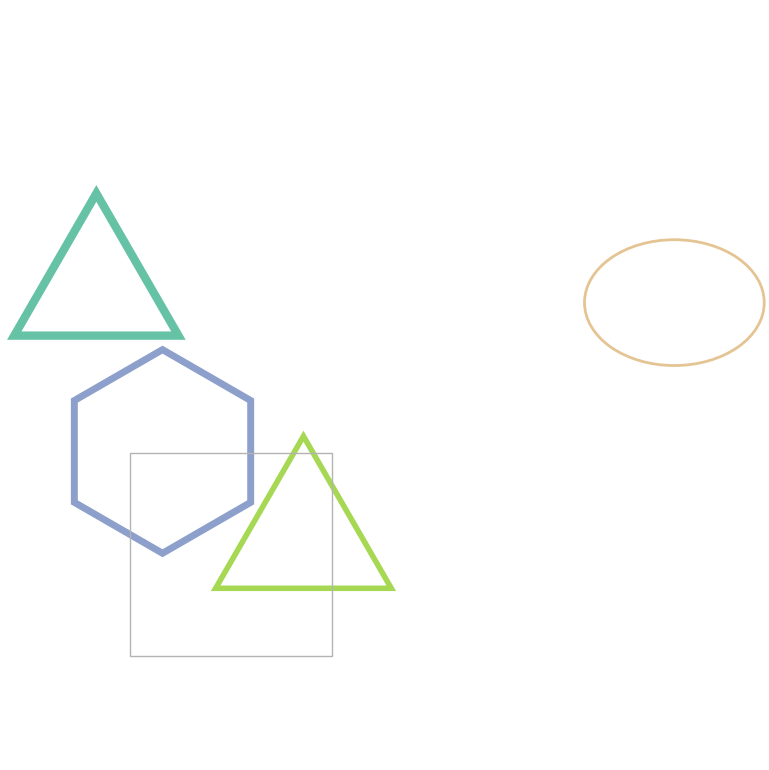[{"shape": "triangle", "thickness": 3, "radius": 0.62, "center": [0.125, 0.626]}, {"shape": "hexagon", "thickness": 2.5, "radius": 0.66, "center": [0.211, 0.414]}, {"shape": "triangle", "thickness": 2, "radius": 0.66, "center": [0.394, 0.302]}, {"shape": "oval", "thickness": 1, "radius": 0.58, "center": [0.876, 0.607]}, {"shape": "square", "thickness": 0.5, "radius": 0.66, "center": [0.3, 0.28]}]